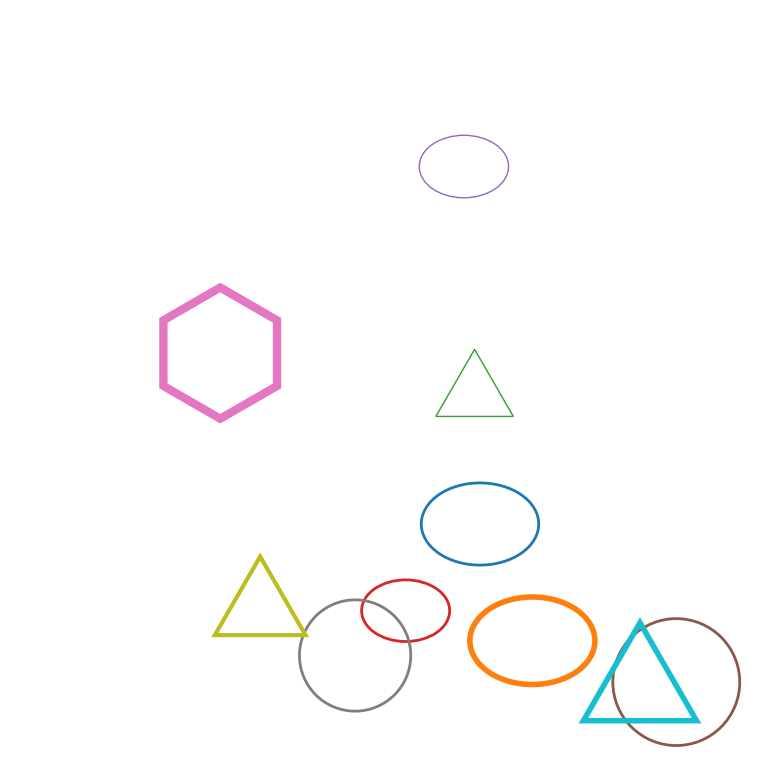[{"shape": "oval", "thickness": 1, "radius": 0.38, "center": [0.623, 0.319]}, {"shape": "oval", "thickness": 2, "radius": 0.41, "center": [0.691, 0.168]}, {"shape": "triangle", "thickness": 0.5, "radius": 0.29, "center": [0.616, 0.488]}, {"shape": "oval", "thickness": 1, "radius": 0.29, "center": [0.527, 0.207]}, {"shape": "oval", "thickness": 0.5, "radius": 0.29, "center": [0.602, 0.784]}, {"shape": "circle", "thickness": 1, "radius": 0.41, "center": [0.878, 0.114]}, {"shape": "hexagon", "thickness": 3, "radius": 0.43, "center": [0.286, 0.541]}, {"shape": "circle", "thickness": 1, "radius": 0.36, "center": [0.461, 0.149]}, {"shape": "triangle", "thickness": 1.5, "radius": 0.34, "center": [0.338, 0.209]}, {"shape": "triangle", "thickness": 2, "radius": 0.42, "center": [0.831, 0.106]}]